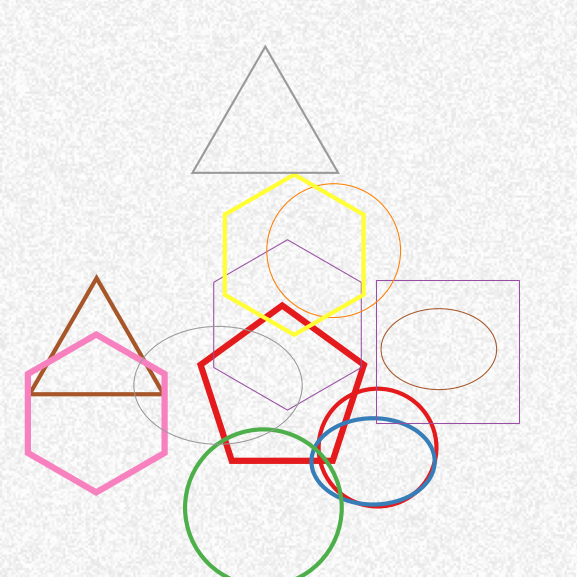[{"shape": "pentagon", "thickness": 3, "radius": 0.74, "center": [0.489, 0.321]}, {"shape": "circle", "thickness": 2, "radius": 0.51, "center": [0.654, 0.224]}, {"shape": "oval", "thickness": 2, "radius": 0.53, "center": [0.646, 0.2]}, {"shape": "circle", "thickness": 2, "radius": 0.68, "center": [0.456, 0.12]}, {"shape": "hexagon", "thickness": 0.5, "radius": 0.74, "center": [0.498, 0.437]}, {"shape": "square", "thickness": 0.5, "radius": 0.62, "center": [0.775, 0.39]}, {"shape": "circle", "thickness": 0.5, "radius": 0.58, "center": [0.578, 0.565]}, {"shape": "hexagon", "thickness": 2, "radius": 0.69, "center": [0.509, 0.558]}, {"shape": "triangle", "thickness": 2, "radius": 0.67, "center": [0.167, 0.383]}, {"shape": "oval", "thickness": 0.5, "radius": 0.5, "center": [0.76, 0.395]}, {"shape": "hexagon", "thickness": 3, "radius": 0.68, "center": [0.167, 0.283]}, {"shape": "triangle", "thickness": 1, "radius": 0.73, "center": [0.459, 0.773]}, {"shape": "oval", "thickness": 0.5, "radius": 0.73, "center": [0.378, 0.332]}]